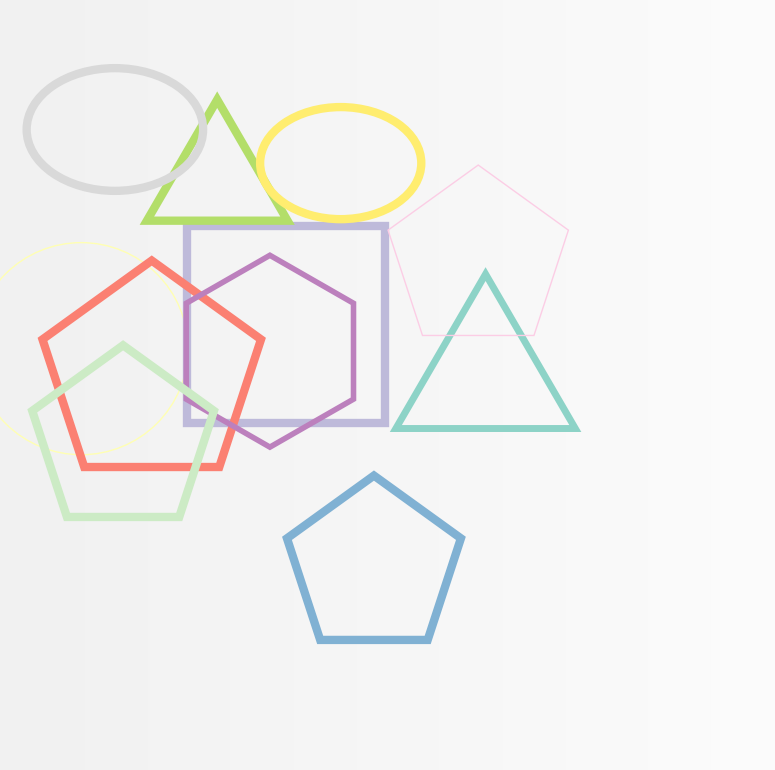[{"shape": "triangle", "thickness": 2.5, "radius": 0.67, "center": [0.627, 0.51]}, {"shape": "circle", "thickness": 0.5, "radius": 0.69, "center": [0.105, 0.547]}, {"shape": "square", "thickness": 3, "radius": 0.64, "center": [0.369, 0.579]}, {"shape": "pentagon", "thickness": 3, "radius": 0.74, "center": [0.196, 0.513]}, {"shape": "pentagon", "thickness": 3, "radius": 0.59, "center": [0.483, 0.264]}, {"shape": "triangle", "thickness": 3, "radius": 0.52, "center": [0.28, 0.766]}, {"shape": "pentagon", "thickness": 0.5, "radius": 0.61, "center": [0.617, 0.663]}, {"shape": "oval", "thickness": 3, "radius": 0.57, "center": [0.148, 0.832]}, {"shape": "hexagon", "thickness": 2, "radius": 0.62, "center": [0.348, 0.544]}, {"shape": "pentagon", "thickness": 3, "radius": 0.62, "center": [0.159, 0.428]}, {"shape": "oval", "thickness": 3, "radius": 0.52, "center": [0.44, 0.788]}]